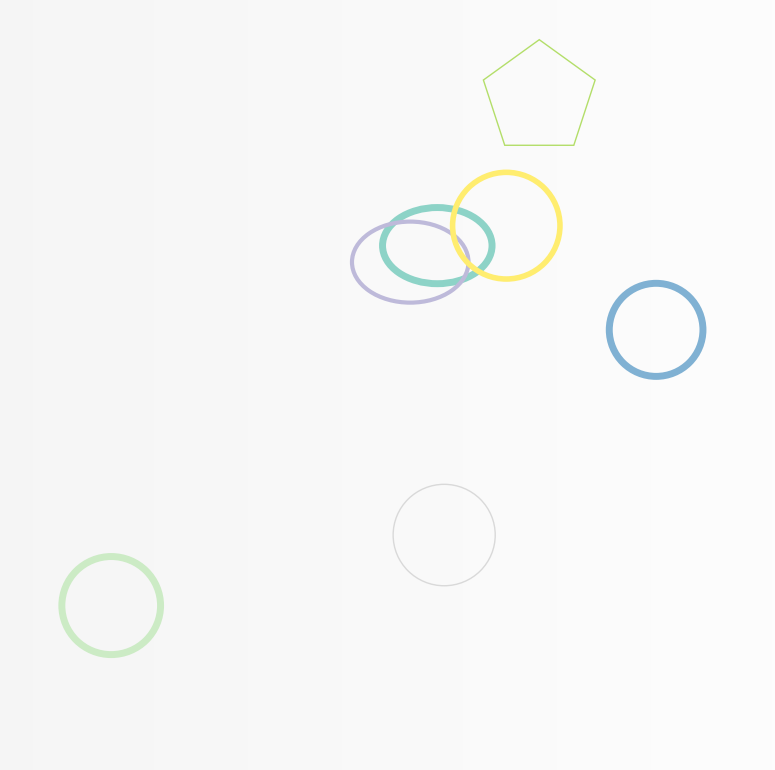[{"shape": "oval", "thickness": 2.5, "radius": 0.35, "center": [0.564, 0.681]}, {"shape": "oval", "thickness": 1.5, "radius": 0.38, "center": [0.529, 0.66]}, {"shape": "circle", "thickness": 2.5, "radius": 0.3, "center": [0.847, 0.572]}, {"shape": "pentagon", "thickness": 0.5, "radius": 0.38, "center": [0.696, 0.873]}, {"shape": "circle", "thickness": 0.5, "radius": 0.33, "center": [0.573, 0.305]}, {"shape": "circle", "thickness": 2.5, "radius": 0.32, "center": [0.143, 0.214]}, {"shape": "circle", "thickness": 2, "radius": 0.35, "center": [0.653, 0.707]}]